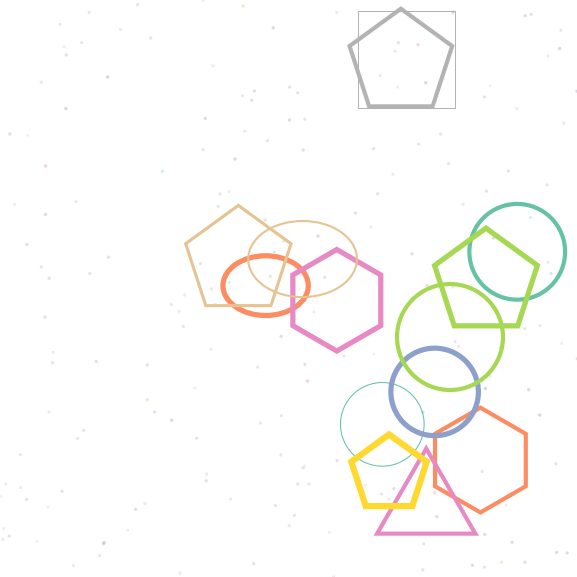[{"shape": "circle", "thickness": 0.5, "radius": 0.36, "center": [0.662, 0.264]}, {"shape": "circle", "thickness": 2, "radius": 0.41, "center": [0.896, 0.563]}, {"shape": "oval", "thickness": 2.5, "radius": 0.37, "center": [0.46, 0.505]}, {"shape": "hexagon", "thickness": 2, "radius": 0.45, "center": [0.832, 0.203]}, {"shape": "circle", "thickness": 2.5, "radius": 0.38, "center": [0.753, 0.32]}, {"shape": "hexagon", "thickness": 2.5, "radius": 0.44, "center": [0.583, 0.479]}, {"shape": "triangle", "thickness": 2, "radius": 0.49, "center": [0.738, 0.124]}, {"shape": "pentagon", "thickness": 2.5, "radius": 0.47, "center": [0.842, 0.511]}, {"shape": "circle", "thickness": 2, "radius": 0.46, "center": [0.779, 0.416]}, {"shape": "pentagon", "thickness": 3, "radius": 0.34, "center": [0.674, 0.178]}, {"shape": "pentagon", "thickness": 1.5, "radius": 0.48, "center": [0.413, 0.547]}, {"shape": "oval", "thickness": 1, "radius": 0.47, "center": [0.524, 0.551]}, {"shape": "square", "thickness": 0.5, "radius": 0.42, "center": [0.704, 0.896]}, {"shape": "pentagon", "thickness": 2, "radius": 0.47, "center": [0.694, 0.891]}]